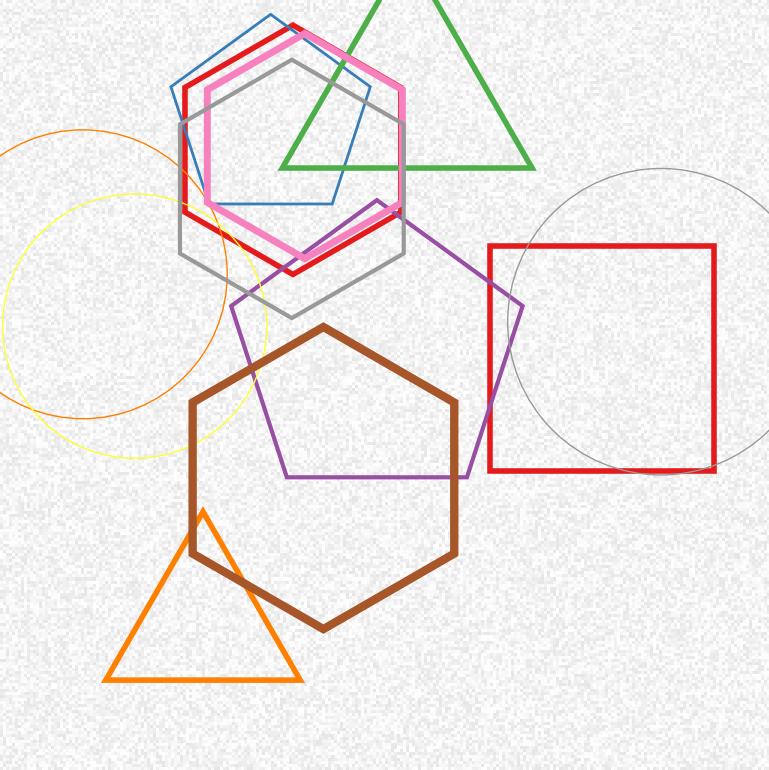[{"shape": "hexagon", "thickness": 2, "radius": 0.81, "center": [0.38, 0.805]}, {"shape": "square", "thickness": 2, "radius": 0.73, "center": [0.782, 0.535]}, {"shape": "pentagon", "thickness": 1, "radius": 0.68, "center": [0.351, 0.845]}, {"shape": "triangle", "thickness": 2, "radius": 0.94, "center": [0.529, 0.875]}, {"shape": "pentagon", "thickness": 1.5, "radius": 0.99, "center": [0.489, 0.541]}, {"shape": "triangle", "thickness": 2, "radius": 0.73, "center": [0.264, 0.19]}, {"shape": "circle", "thickness": 0.5, "radius": 0.94, "center": [0.108, 0.644]}, {"shape": "circle", "thickness": 0.5, "radius": 0.86, "center": [0.175, 0.576]}, {"shape": "hexagon", "thickness": 3, "radius": 0.98, "center": [0.42, 0.379]}, {"shape": "hexagon", "thickness": 2.5, "radius": 0.73, "center": [0.396, 0.81]}, {"shape": "hexagon", "thickness": 1.5, "radius": 0.84, "center": [0.379, 0.755]}, {"shape": "circle", "thickness": 0.5, "radius": 1.0, "center": [0.858, 0.582]}]